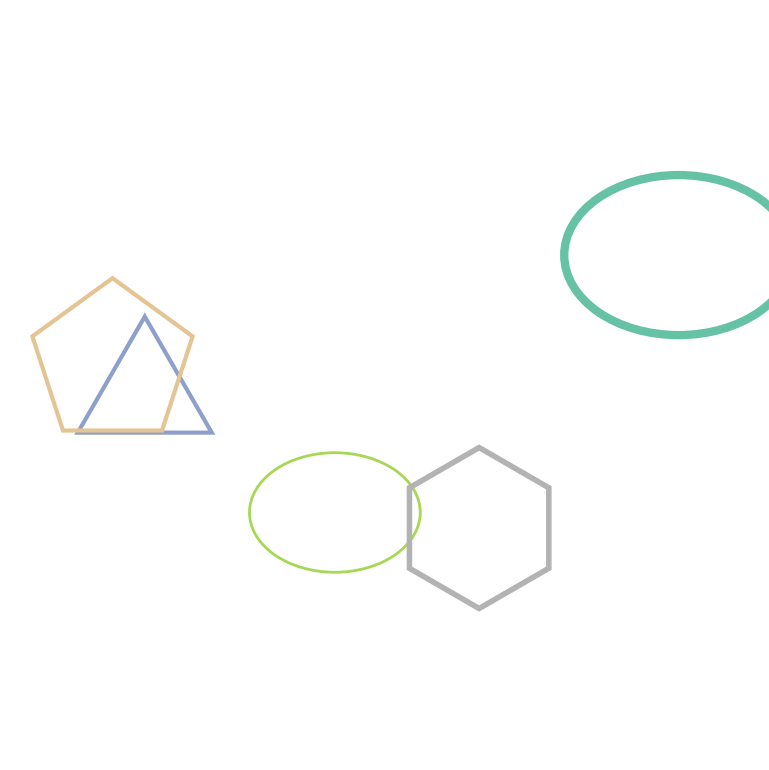[{"shape": "oval", "thickness": 3, "radius": 0.74, "center": [0.881, 0.669]}, {"shape": "triangle", "thickness": 1.5, "radius": 0.5, "center": [0.188, 0.488]}, {"shape": "oval", "thickness": 1, "radius": 0.55, "center": [0.435, 0.334]}, {"shape": "pentagon", "thickness": 1.5, "radius": 0.55, "center": [0.146, 0.529]}, {"shape": "hexagon", "thickness": 2, "radius": 0.52, "center": [0.622, 0.314]}]